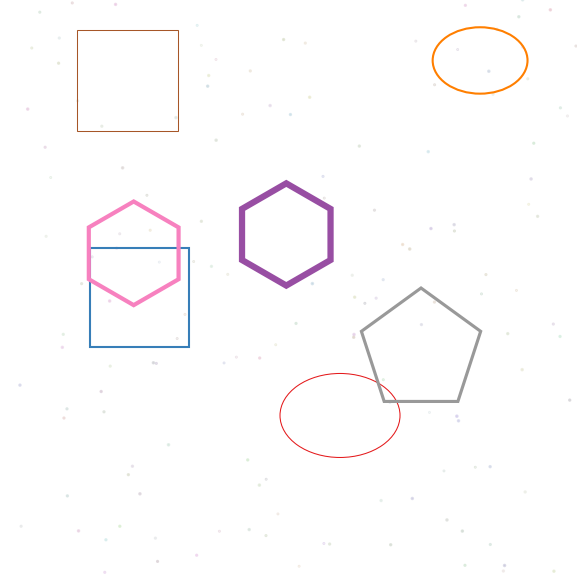[{"shape": "oval", "thickness": 0.5, "radius": 0.52, "center": [0.589, 0.28]}, {"shape": "square", "thickness": 1, "radius": 0.43, "center": [0.241, 0.484]}, {"shape": "hexagon", "thickness": 3, "radius": 0.44, "center": [0.496, 0.593]}, {"shape": "oval", "thickness": 1, "radius": 0.41, "center": [0.831, 0.894]}, {"shape": "square", "thickness": 0.5, "radius": 0.44, "center": [0.22, 0.86]}, {"shape": "hexagon", "thickness": 2, "radius": 0.45, "center": [0.232, 0.561]}, {"shape": "pentagon", "thickness": 1.5, "radius": 0.54, "center": [0.729, 0.392]}]